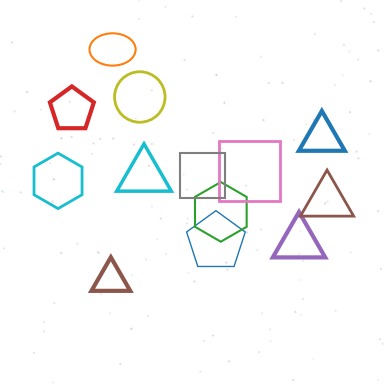[{"shape": "triangle", "thickness": 3, "radius": 0.34, "center": [0.836, 0.643]}, {"shape": "pentagon", "thickness": 1, "radius": 0.4, "center": [0.561, 0.373]}, {"shape": "oval", "thickness": 1.5, "radius": 0.3, "center": [0.292, 0.872]}, {"shape": "hexagon", "thickness": 1.5, "radius": 0.39, "center": [0.574, 0.45]}, {"shape": "pentagon", "thickness": 3, "radius": 0.3, "center": [0.187, 0.716]}, {"shape": "triangle", "thickness": 3, "radius": 0.39, "center": [0.777, 0.371]}, {"shape": "triangle", "thickness": 3, "radius": 0.29, "center": [0.288, 0.274]}, {"shape": "triangle", "thickness": 2, "radius": 0.4, "center": [0.849, 0.479]}, {"shape": "square", "thickness": 2, "radius": 0.39, "center": [0.649, 0.556]}, {"shape": "square", "thickness": 1.5, "radius": 0.29, "center": [0.527, 0.544]}, {"shape": "circle", "thickness": 2, "radius": 0.33, "center": [0.363, 0.748]}, {"shape": "triangle", "thickness": 2.5, "radius": 0.41, "center": [0.374, 0.544]}, {"shape": "hexagon", "thickness": 2, "radius": 0.36, "center": [0.151, 0.53]}]